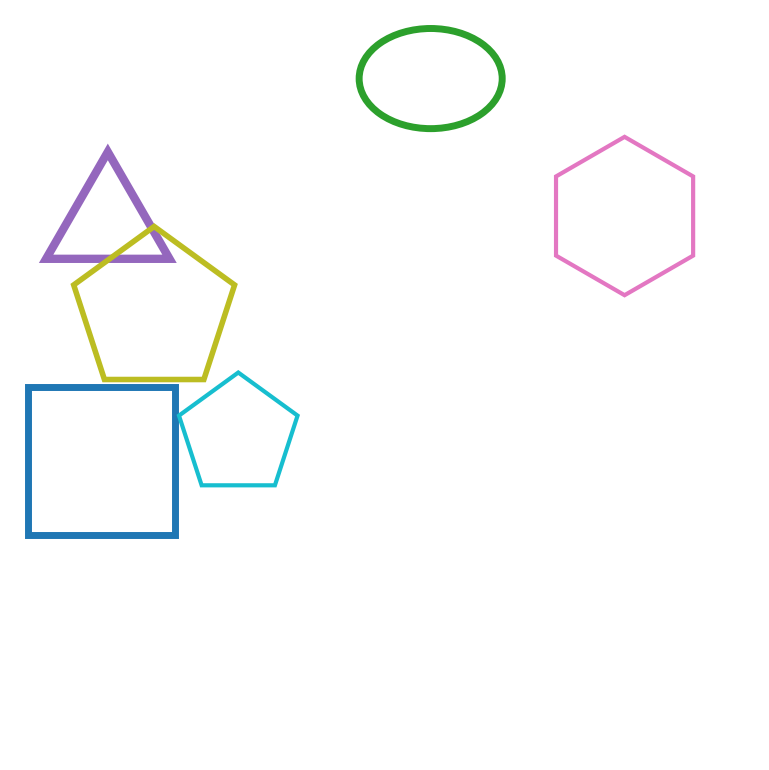[{"shape": "square", "thickness": 2.5, "radius": 0.48, "center": [0.132, 0.401]}, {"shape": "oval", "thickness": 2.5, "radius": 0.46, "center": [0.559, 0.898]}, {"shape": "triangle", "thickness": 3, "radius": 0.46, "center": [0.14, 0.71]}, {"shape": "hexagon", "thickness": 1.5, "radius": 0.51, "center": [0.811, 0.719]}, {"shape": "pentagon", "thickness": 2, "radius": 0.55, "center": [0.2, 0.596]}, {"shape": "pentagon", "thickness": 1.5, "radius": 0.4, "center": [0.309, 0.435]}]